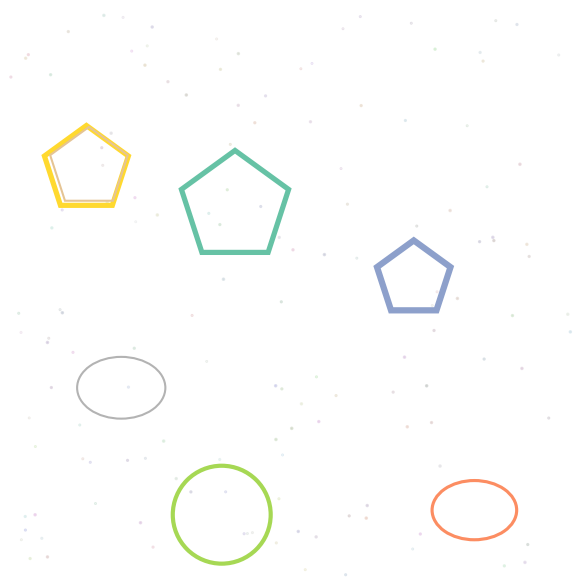[{"shape": "pentagon", "thickness": 2.5, "radius": 0.49, "center": [0.407, 0.641]}, {"shape": "oval", "thickness": 1.5, "radius": 0.37, "center": [0.821, 0.116]}, {"shape": "pentagon", "thickness": 3, "radius": 0.33, "center": [0.716, 0.516]}, {"shape": "circle", "thickness": 2, "radius": 0.42, "center": [0.384, 0.108]}, {"shape": "pentagon", "thickness": 2.5, "radius": 0.38, "center": [0.15, 0.705]}, {"shape": "pentagon", "thickness": 1, "radius": 0.35, "center": [0.154, 0.709]}, {"shape": "oval", "thickness": 1, "radius": 0.38, "center": [0.21, 0.328]}]